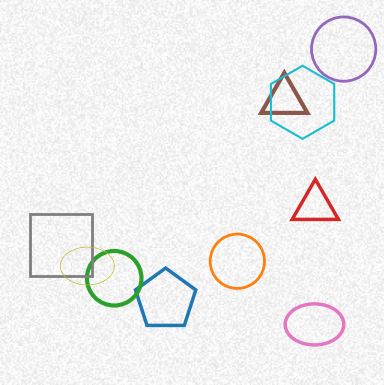[{"shape": "pentagon", "thickness": 2.5, "radius": 0.41, "center": [0.43, 0.221]}, {"shape": "circle", "thickness": 2, "radius": 0.35, "center": [0.616, 0.321]}, {"shape": "circle", "thickness": 3, "radius": 0.35, "center": [0.297, 0.277]}, {"shape": "triangle", "thickness": 2.5, "radius": 0.35, "center": [0.819, 0.465]}, {"shape": "circle", "thickness": 2, "radius": 0.42, "center": [0.893, 0.873]}, {"shape": "triangle", "thickness": 3, "radius": 0.35, "center": [0.738, 0.741]}, {"shape": "oval", "thickness": 2.5, "radius": 0.38, "center": [0.817, 0.157]}, {"shape": "square", "thickness": 2, "radius": 0.4, "center": [0.159, 0.363]}, {"shape": "oval", "thickness": 0.5, "radius": 0.35, "center": [0.227, 0.309]}, {"shape": "hexagon", "thickness": 1.5, "radius": 0.47, "center": [0.786, 0.734]}]